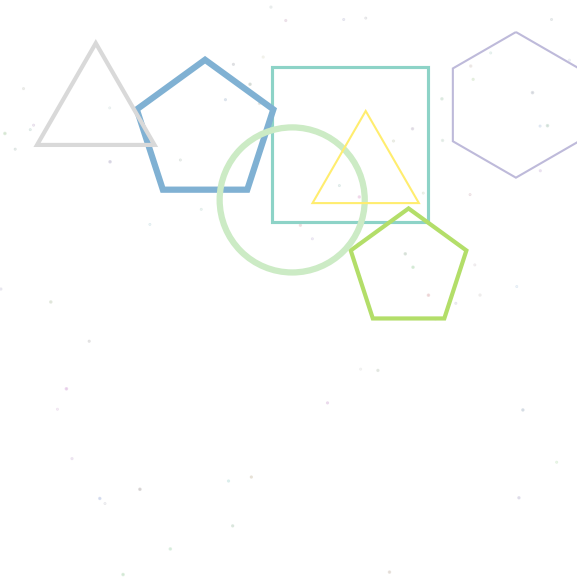[{"shape": "square", "thickness": 1.5, "radius": 0.67, "center": [0.606, 0.749]}, {"shape": "hexagon", "thickness": 1, "radius": 0.63, "center": [0.893, 0.818]}, {"shape": "pentagon", "thickness": 3, "radius": 0.62, "center": [0.355, 0.771]}, {"shape": "pentagon", "thickness": 2, "radius": 0.53, "center": [0.707, 0.533]}, {"shape": "triangle", "thickness": 2, "radius": 0.59, "center": [0.166, 0.807]}, {"shape": "circle", "thickness": 3, "radius": 0.63, "center": [0.506, 0.653]}, {"shape": "triangle", "thickness": 1, "radius": 0.53, "center": [0.633, 0.701]}]